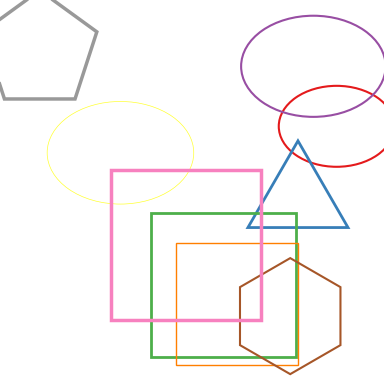[{"shape": "oval", "thickness": 1.5, "radius": 0.75, "center": [0.874, 0.672]}, {"shape": "triangle", "thickness": 2, "radius": 0.75, "center": [0.774, 0.484]}, {"shape": "square", "thickness": 2, "radius": 0.94, "center": [0.581, 0.26]}, {"shape": "oval", "thickness": 1.5, "radius": 0.94, "center": [0.814, 0.828]}, {"shape": "square", "thickness": 1, "radius": 0.79, "center": [0.616, 0.21]}, {"shape": "oval", "thickness": 0.5, "radius": 0.95, "center": [0.313, 0.603]}, {"shape": "hexagon", "thickness": 1.5, "radius": 0.75, "center": [0.754, 0.179]}, {"shape": "square", "thickness": 2.5, "radius": 0.97, "center": [0.484, 0.364]}, {"shape": "pentagon", "thickness": 2.5, "radius": 0.78, "center": [0.103, 0.869]}]